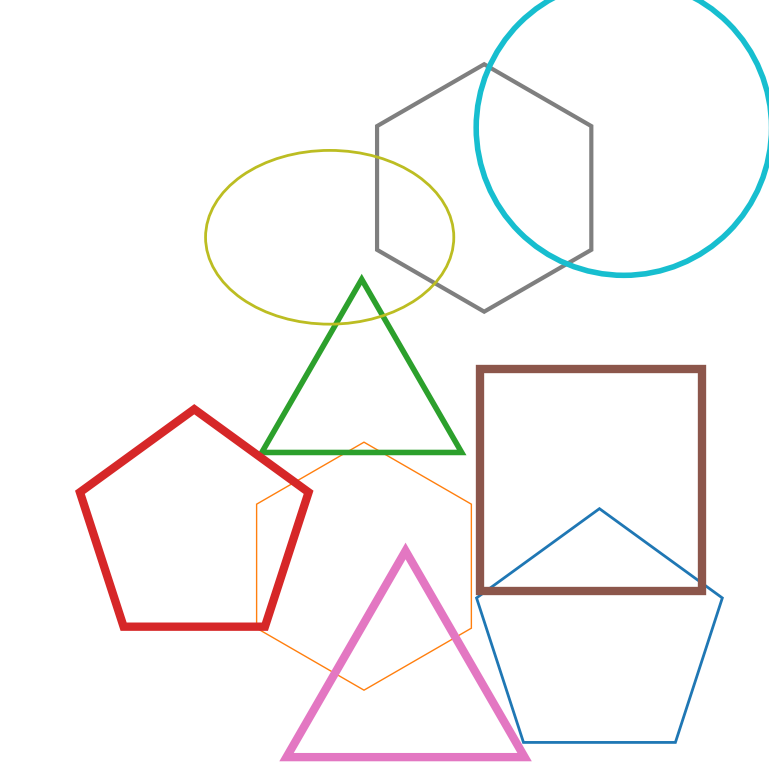[{"shape": "pentagon", "thickness": 1, "radius": 0.84, "center": [0.778, 0.172]}, {"shape": "hexagon", "thickness": 0.5, "radius": 0.81, "center": [0.473, 0.265]}, {"shape": "triangle", "thickness": 2, "radius": 0.75, "center": [0.47, 0.487]}, {"shape": "pentagon", "thickness": 3, "radius": 0.78, "center": [0.252, 0.312]}, {"shape": "square", "thickness": 3, "radius": 0.72, "center": [0.768, 0.377]}, {"shape": "triangle", "thickness": 3, "radius": 0.89, "center": [0.527, 0.106]}, {"shape": "hexagon", "thickness": 1.5, "radius": 0.8, "center": [0.629, 0.756]}, {"shape": "oval", "thickness": 1, "radius": 0.81, "center": [0.428, 0.692]}, {"shape": "circle", "thickness": 2, "radius": 0.96, "center": [0.81, 0.834]}]